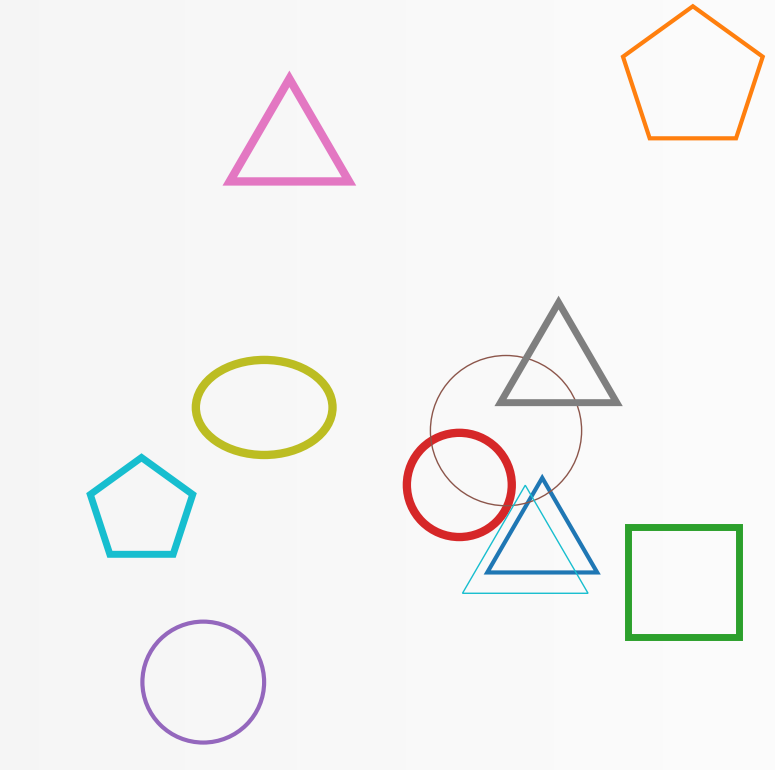[{"shape": "triangle", "thickness": 1.5, "radius": 0.41, "center": [0.7, 0.297]}, {"shape": "pentagon", "thickness": 1.5, "radius": 0.47, "center": [0.894, 0.897]}, {"shape": "square", "thickness": 2.5, "radius": 0.36, "center": [0.882, 0.244]}, {"shape": "circle", "thickness": 3, "radius": 0.34, "center": [0.593, 0.37]}, {"shape": "circle", "thickness": 1.5, "radius": 0.39, "center": [0.262, 0.114]}, {"shape": "circle", "thickness": 0.5, "radius": 0.49, "center": [0.653, 0.441]}, {"shape": "triangle", "thickness": 3, "radius": 0.44, "center": [0.373, 0.809]}, {"shape": "triangle", "thickness": 2.5, "radius": 0.43, "center": [0.721, 0.52]}, {"shape": "oval", "thickness": 3, "radius": 0.44, "center": [0.341, 0.471]}, {"shape": "triangle", "thickness": 0.5, "radius": 0.47, "center": [0.678, 0.276]}, {"shape": "pentagon", "thickness": 2.5, "radius": 0.35, "center": [0.183, 0.336]}]